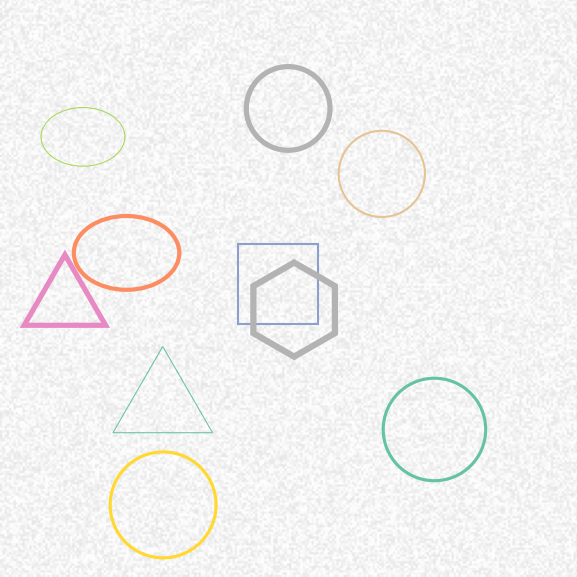[{"shape": "triangle", "thickness": 0.5, "radius": 0.5, "center": [0.282, 0.3]}, {"shape": "circle", "thickness": 1.5, "radius": 0.44, "center": [0.752, 0.255]}, {"shape": "oval", "thickness": 2, "radius": 0.46, "center": [0.219, 0.561]}, {"shape": "square", "thickness": 1, "radius": 0.35, "center": [0.482, 0.508]}, {"shape": "triangle", "thickness": 2.5, "radius": 0.41, "center": [0.112, 0.477]}, {"shape": "oval", "thickness": 0.5, "radius": 0.36, "center": [0.144, 0.762]}, {"shape": "circle", "thickness": 1.5, "radius": 0.46, "center": [0.282, 0.125]}, {"shape": "circle", "thickness": 1, "radius": 0.37, "center": [0.661, 0.698]}, {"shape": "hexagon", "thickness": 3, "radius": 0.41, "center": [0.509, 0.463]}, {"shape": "circle", "thickness": 2.5, "radius": 0.36, "center": [0.499, 0.811]}]